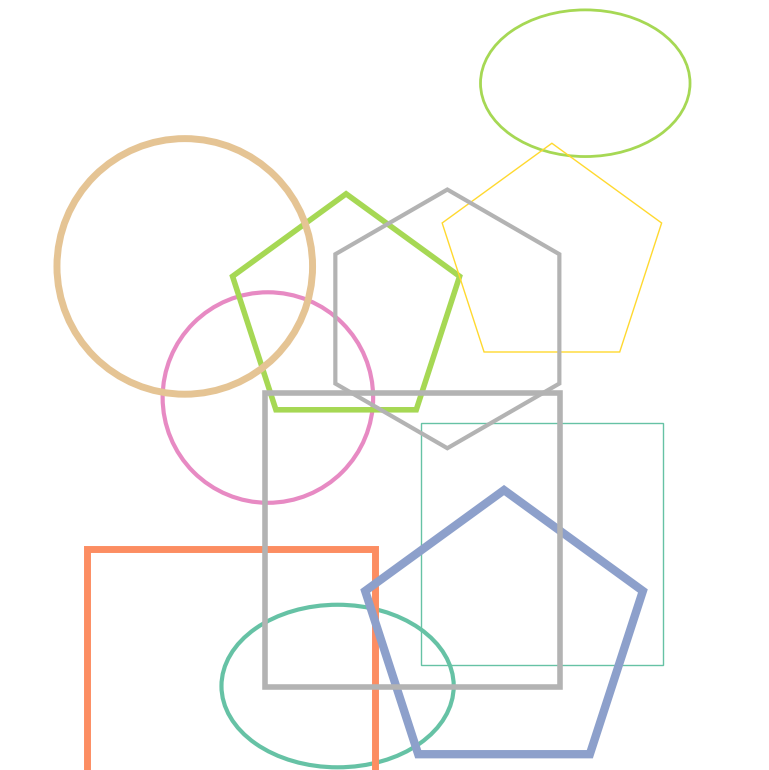[{"shape": "oval", "thickness": 1.5, "radius": 0.75, "center": [0.438, 0.109]}, {"shape": "square", "thickness": 0.5, "radius": 0.79, "center": [0.704, 0.293]}, {"shape": "square", "thickness": 2.5, "radius": 0.93, "center": [0.3, 0.1]}, {"shape": "pentagon", "thickness": 3, "radius": 0.95, "center": [0.655, 0.174]}, {"shape": "circle", "thickness": 1.5, "radius": 0.68, "center": [0.348, 0.484]}, {"shape": "oval", "thickness": 1, "radius": 0.68, "center": [0.76, 0.892]}, {"shape": "pentagon", "thickness": 2, "radius": 0.78, "center": [0.449, 0.593]}, {"shape": "pentagon", "thickness": 0.5, "radius": 0.75, "center": [0.717, 0.664]}, {"shape": "circle", "thickness": 2.5, "radius": 0.83, "center": [0.24, 0.654]}, {"shape": "square", "thickness": 2, "radius": 0.96, "center": [0.536, 0.299]}, {"shape": "hexagon", "thickness": 1.5, "radius": 0.84, "center": [0.581, 0.586]}]